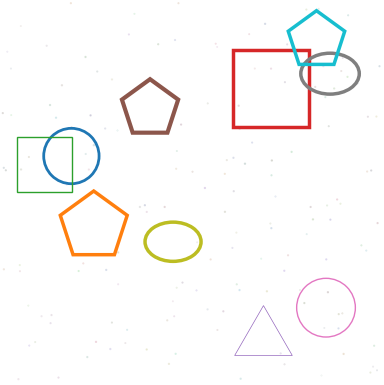[{"shape": "circle", "thickness": 2, "radius": 0.36, "center": [0.185, 0.595]}, {"shape": "pentagon", "thickness": 2.5, "radius": 0.46, "center": [0.243, 0.412]}, {"shape": "square", "thickness": 1, "radius": 0.36, "center": [0.115, 0.574]}, {"shape": "square", "thickness": 2.5, "radius": 0.5, "center": [0.703, 0.77]}, {"shape": "triangle", "thickness": 0.5, "radius": 0.43, "center": [0.684, 0.12]}, {"shape": "pentagon", "thickness": 3, "radius": 0.38, "center": [0.39, 0.718]}, {"shape": "circle", "thickness": 1, "radius": 0.38, "center": [0.847, 0.201]}, {"shape": "oval", "thickness": 2.5, "radius": 0.38, "center": [0.857, 0.809]}, {"shape": "oval", "thickness": 2.5, "radius": 0.36, "center": [0.449, 0.372]}, {"shape": "pentagon", "thickness": 2.5, "radius": 0.39, "center": [0.822, 0.895]}]